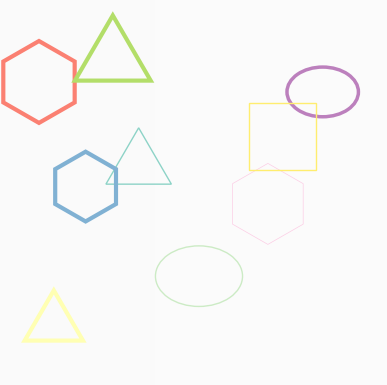[{"shape": "triangle", "thickness": 1, "radius": 0.49, "center": [0.358, 0.57]}, {"shape": "triangle", "thickness": 3, "radius": 0.43, "center": [0.139, 0.159]}, {"shape": "hexagon", "thickness": 3, "radius": 0.53, "center": [0.101, 0.787]}, {"shape": "hexagon", "thickness": 3, "radius": 0.45, "center": [0.221, 0.515]}, {"shape": "triangle", "thickness": 3, "radius": 0.56, "center": [0.291, 0.847]}, {"shape": "hexagon", "thickness": 0.5, "radius": 0.53, "center": [0.691, 0.47]}, {"shape": "oval", "thickness": 2.5, "radius": 0.46, "center": [0.833, 0.761]}, {"shape": "oval", "thickness": 1, "radius": 0.56, "center": [0.514, 0.283]}, {"shape": "square", "thickness": 1, "radius": 0.43, "center": [0.729, 0.645]}]